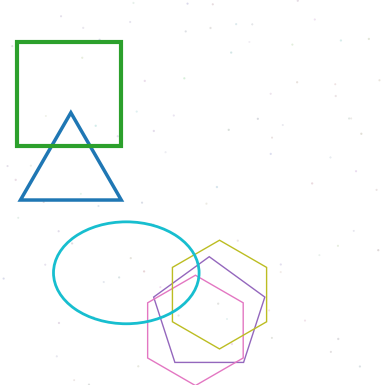[{"shape": "triangle", "thickness": 2.5, "radius": 0.76, "center": [0.184, 0.556]}, {"shape": "square", "thickness": 3, "radius": 0.67, "center": [0.178, 0.756]}, {"shape": "pentagon", "thickness": 1, "radius": 0.76, "center": [0.543, 0.181]}, {"shape": "hexagon", "thickness": 1, "radius": 0.72, "center": [0.508, 0.142]}, {"shape": "hexagon", "thickness": 1, "radius": 0.71, "center": [0.57, 0.235]}, {"shape": "oval", "thickness": 2, "radius": 0.95, "center": [0.328, 0.291]}]